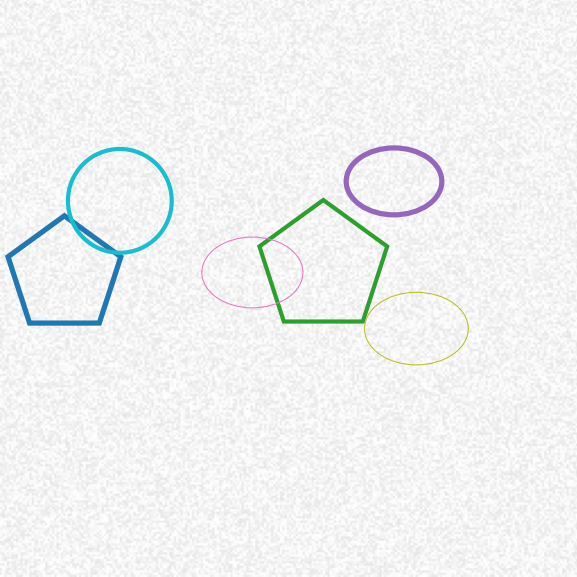[{"shape": "pentagon", "thickness": 2.5, "radius": 0.51, "center": [0.112, 0.523]}, {"shape": "pentagon", "thickness": 2, "radius": 0.58, "center": [0.56, 0.536]}, {"shape": "oval", "thickness": 2.5, "radius": 0.41, "center": [0.682, 0.685]}, {"shape": "oval", "thickness": 0.5, "radius": 0.44, "center": [0.437, 0.527]}, {"shape": "oval", "thickness": 0.5, "radius": 0.45, "center": [0.721, 0.43]}, {"shape": "circle", "thickness": 2, "radius": 0.45, "center": [0.207, 0.651]}]